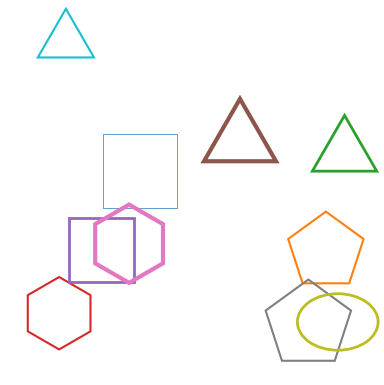[{"shape": "square", "thickness": 0.5, "radius": 0.48, "center": [0.363, 0.556]}, {"shape": "pentagon", "thickness": 1.5, "radius": 0.51, "center": [0.846, 0.347]}, {"shape": "triangle", "thickness": 2, "radius": 0.48, "center": [0.895, 0.604]}, {"shape": "hexagon", "thickness": 1.5, "radius": 0.47, "center": [0.154, 0.186]}, {"shape": "square", "thickness": 2, "radius": 0.42, "center": [0.263, 0.351]}, {"shape": "triangle", "thickness": 3, "radius": 0.54, "center": [0.623, 0.635]}, {"shape": "hexagon", "thickness": 3, "radius": 0.51, "center": [0.335, 0.367]}, {"shape": "pentagon", "thickness": 1.5, "radius": 0.58, "center": [0.801, 0.157]}, {"shape": "oval", "thickness": 2, "radius": 0.52, "center": [0.877, 0.164]}, {"shape": "triangle", "thickness": 1.5, "radius": 0.42, "center": [0.171, 0.893]}]